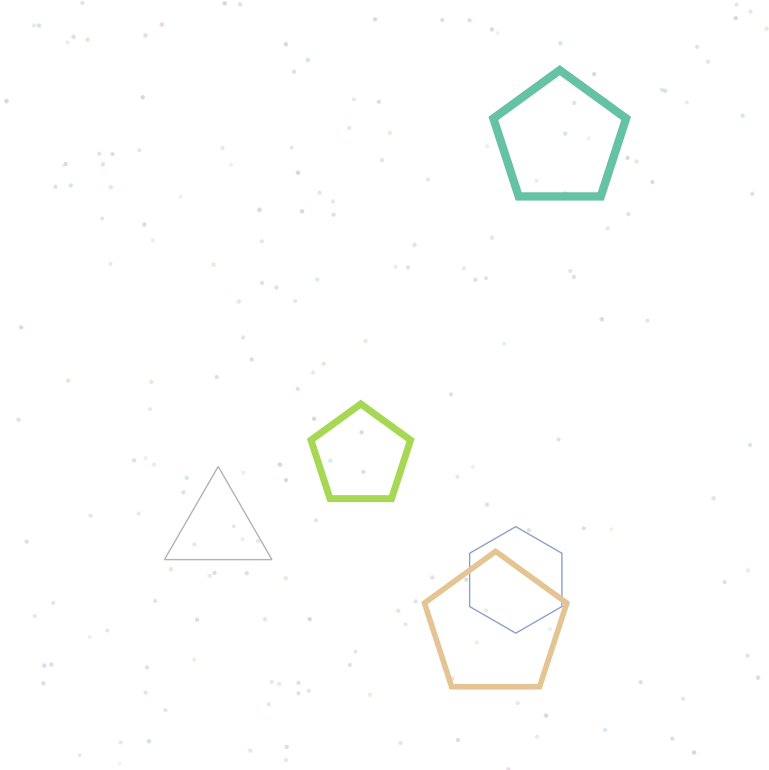[{"shape": "pentagon", "thickness": 3, "radius": 0.45, "center": [0.727, 0.818]}, {"shape": "hexagon", "thickness": 0.5, "radius": 0.35, "center": [0.67, 0.247]}, {"shape": "pentagon", "thickness": 2.5, "radius": 0.34, "center": [0.469, 0.407]}, {"shape": "pentagon", "thickness": 2, "radius": 0.49, "center": [0.644, 0.187]}, {"shape": "triangle", "thickness": 0.5, "radius": 0.4, "center": [0.283, 0.314]}]